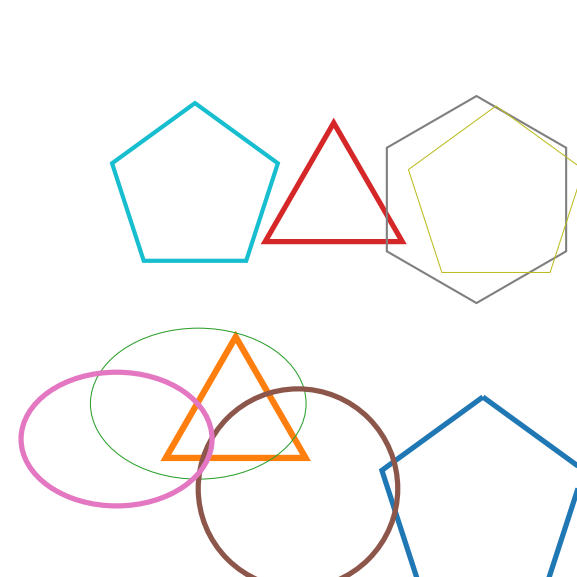[{"shape": "pentagon", "thickness": 2.5, "radius": 0.92, "center": [0.836, 0.128]}, {"shape": "triangle", "thickness": 3, "radius": 0.7, "center": [0.408, 0.276]}, {"shape": "oval", "thickness": 0.5, "radius": 0.93, "center": [0.343, 0.3]}, {"shape": "triangle", "thickness": 2.5, "radius": 0.69, "center": [0.578, 0.649]}, {"shape": "circle", "thickness": 2.5, "radius": 0.86, "center": [0.516, 0.153]}, {"shape": "oval", "thickness": 2.5, "radius": 0.83, "center": [0.202, 0.239]}, {"shape": "hexagon", "thickness": 1, "radius": 0.9, "center": [0.825, 0.654]}, {"shape": "pentagon", "thickness": 0.5, "radius": 0.8, "center": [0.859, 0.656]}, {"shape": "pentagon", "thickness": 2, "radius": 0.75, "center": [0.338, 0.67]}]